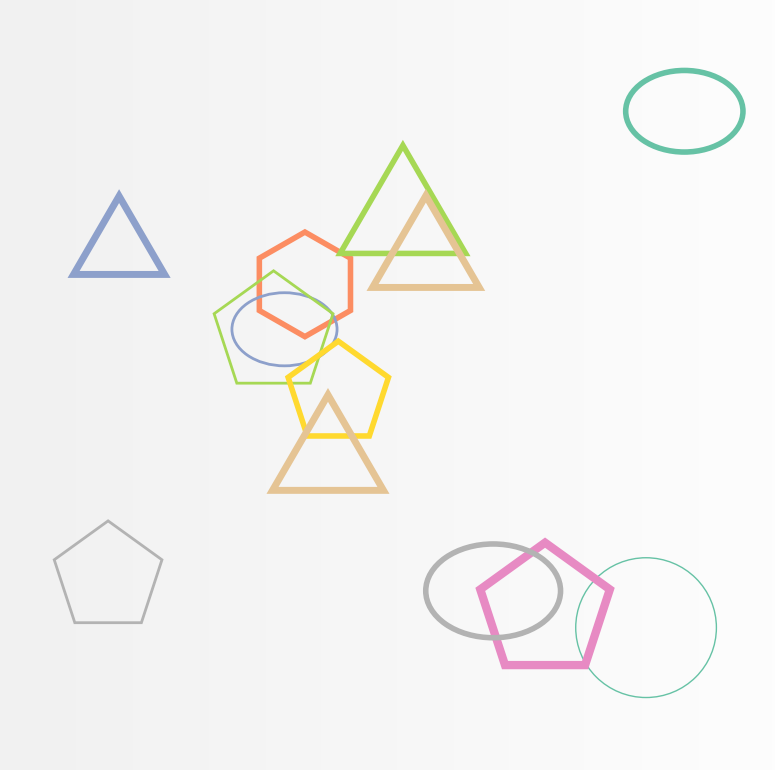[{"shape": "oval", "thickness": 2, "radius": 0.38, "center": [0.883, 0.856]}, {"shape": "circle", "thickness": 0.5, "radius": 0.45, "center": [0.834, 0.185]}, {"shape": "hexagon", "thickness": 2, "radius": 0.34, "center": [0.393, 0.631]}, {"shape": "oval", "thickness": 1, "radius": 0.34, "center": [0.367, 0.572]}, {"shape": "triangle", "thickness": 2.5, "radius": 0.34, "center": [0.154, 0.677]}, {"shape": "pentagon", "thickness": 3, "radius": 0.44, "center": [0.703, 0.207]}, {"shape": "pentagon", "thickness": 1, "radius": 0.4, "center": [0.353, 0.568]}, {"shape": "triangle", "thickness": 2, "radius": 0.47, "center": [0.52, 0.718]}, {"shape": "pentagon", "thickness": 2, "radius": 0.34, "center": [0.437, 0.489]}, {"shape": "triangle", "thickness": 2.5, "radius": 0.41, "center": [0.423, 0.404]}, {"shape": "triangle", "thickness": 2.5, "radius": 0.4, "center": [0.549, 0.666]}, {"shape": "oval", "thickness": 2, "radius": 0.43, "center": [0.636, 0.233]}, {"shape": "pentagon", "thickness": 1, "radius": 0.37, "center": [0.139, 0.25]}]